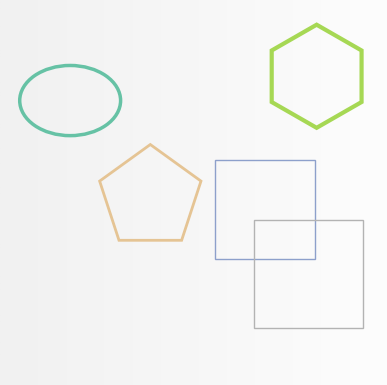[{"shape": "oval", "thickness": 2.5, "radius": 0.65, "center": [0.181, 0.739]}, {"shape": "square", "thickness": 1, "radius": 0.64, "center": [0.685, 0.456]}, {"shape": "hexagon", "thickness": 3, "radius": 0.67, "center": [0.817, 0.802]}, {"shape": "pentagon", "thickness": 2, "radius": 0.69, "center": [0.388, 0.487]}, {"shape": "square", "thickness": 1, "radius": 0.7, "center": [0.795, 0.288]}]